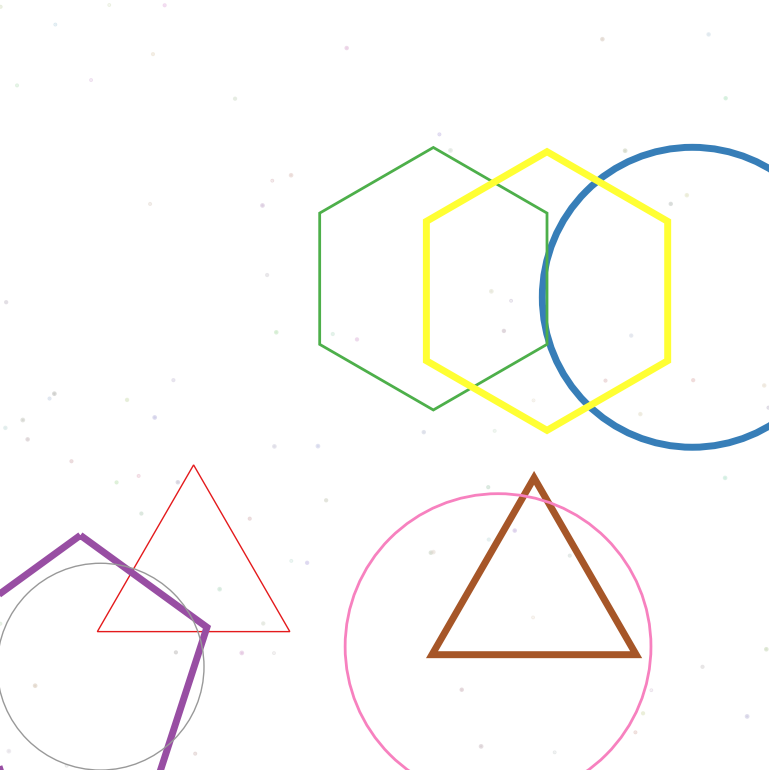[{"shape": "triangle", "thickness": 0.5, "radius": 0.72, "center": [0.251, 0.252]}, {"shape": "circle", "thickness": 2.5, "radius": 0.97, "center": [0.899, 0.614]}, {"shape": "hexagon", "thickness": 1, "radius": 0.85, "center": [0.563, 0.638]}, {"shape": "pentagon", "thickness": 2.5, "radius": 0.86, "center": [0.104, 0.132]}, {"shape": "hexagon", "thickness": 2.5, "radius": 0.9, "center": [0.71, 0.622]}, {"shape": "triangle", "thickness": 2.5, "radius": 0.77, "center": [0.694, 0.226]}, {"shape": "circle", "thickness": 1, "radius": 0.99, "center": [0.647, 0.16]}, {"shape": "circle", "thickness": 0.5, "radius": 0.67, "center": [0.131, 0.134]}]